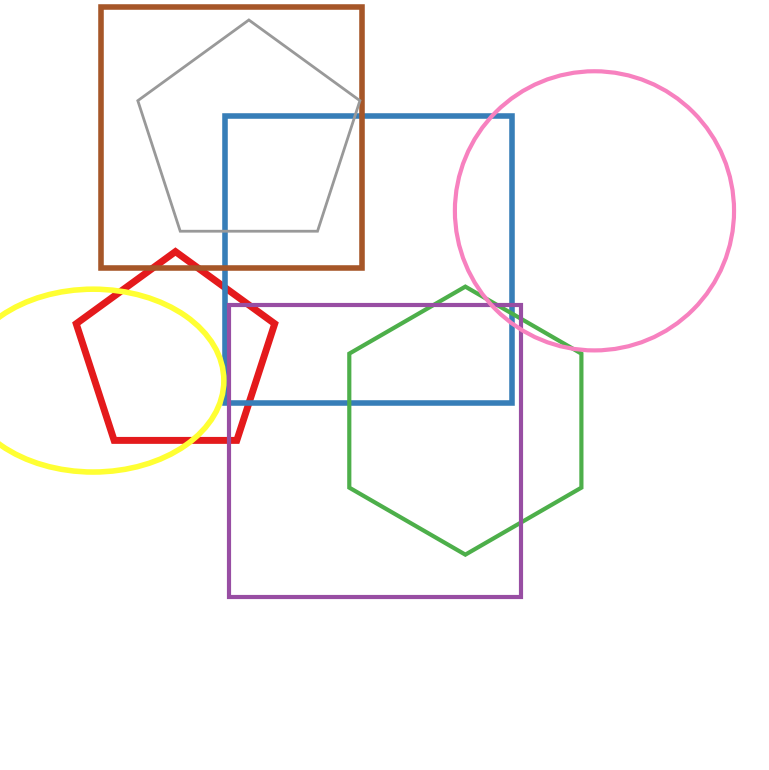[{"shape": "pentagon", "thickness": 2.5, "radius": 0.68, "center": [0.228, 0.538]}, {"shape": "square", "thickness": 2, "radius": 0.93, "center": [0.479, 0.663]}, {"shape": "hexagon", "thickness": 1.5, "radius": 0.87, "center": [0.604, 0.454]}, {"shape": "square", "thickness": 1.5, "radius": 0.95, "center": [0.487, 0.415]}, {"shape": "oval", "thickness": 2, "radius": 0.85, "center": [0.121, 0.506]}, {"shape": "square", "thickness": 2, "radius": 0.85, "center": [0.301, 0.822]}, {"shape": "circle", "thickness": 1.5, "radius": 0.91, "center": [0.772, 0.726]}, {"shape": "pentagon", "thickness": 1, "radius": 0.76, "center": [0.323, 0.822]}]